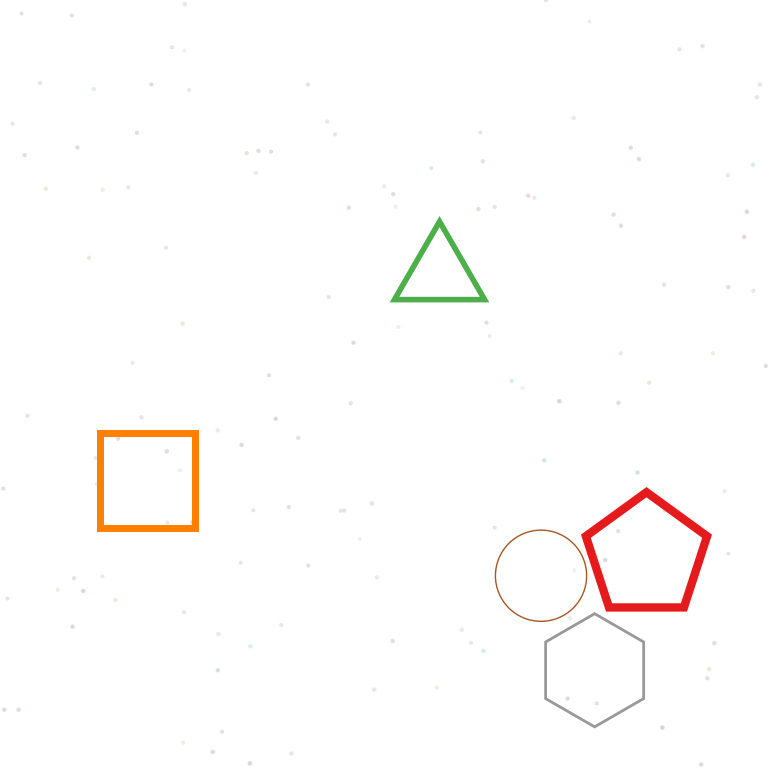[{"shape": "pentagon", "thickness": 3, "radius": 0.41, "center": [0.84, 0.278]}, {"shape": "triangle", "thickness": 2, "radius": 0.34, "center": [0.571, 0.645]}, {"shape": "square", "thickness": 2.5, "radius": 0.31, "center": [0.192, 0.376]}, {"shape": "circle", "thickness": 0.5, "radius": 0.3, "center": [0.703, 0.252]}, {"shape": "hexagon", "thickness": 1, "radius": 0.37, "center": [0.772, 0.13]}]